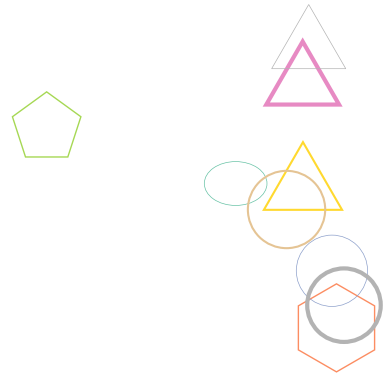[{"shape": "oval", "thickness": 0.5, "radius": 0.41, "center": [0.612, 0.523]}, {"shape": "hexagon", "thickness": 1, "radius": 0.57, "center": [0.874, 0.148]}, {"shape": "circle", "thickness": 0.5, "radius": 0.46, "center": [0.862, 0.297]}, {"shape": "triangle", "thickness": 3, "radius": 0.55, "center": [0.786, 0.783]}, {"shape": "pentagon", "thickness": 1, "radius": 0.47, "center": [0.121, 0.668]}, {"shape": "triangle", "thickness": 1.5, "radius": 0.59, "center": [0.787, 0.514]}, {"shape": "circle", "thickness": 1.5, "radius": 0.5, "center": [0.744, 0.456]}, {"shape": "circle", "thickness": 3, "radius": 0.48, "center": [0.893, 0.207]}, {"shape": "triangle", "thickness": 0.5, "radius": 0.56, "center": [0.802, 0.877]}]